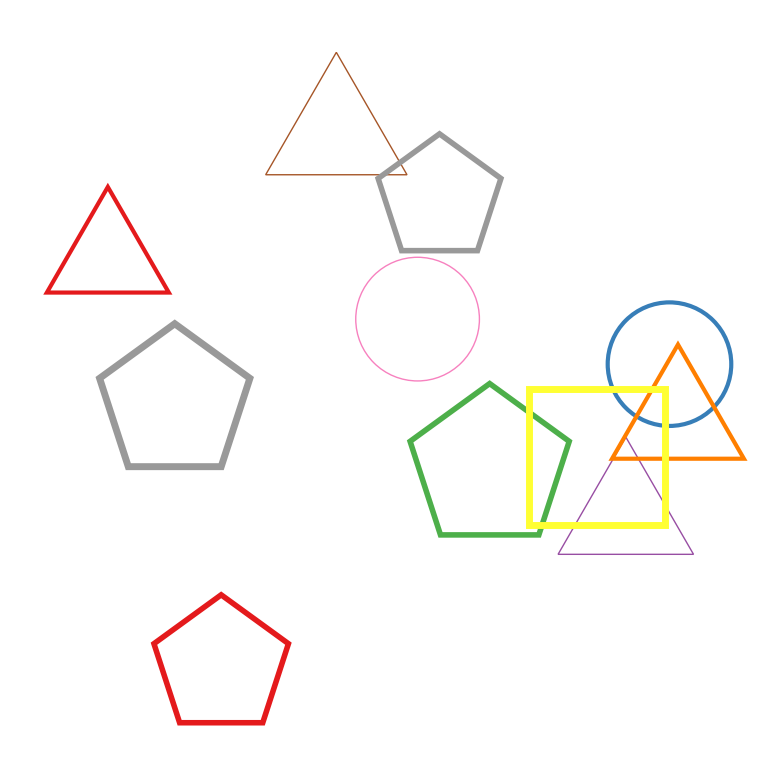[{"shape": "pentagon", "thickness": 2, "radius": 0.46, "center": [0.287, 0.136]}, {"shape": "triangle", "thickness": 1.5, "radius": 0.46, "center": [0.14, 0.666]}, {"shape": "circle", "thickness": 1.5, "radius": 0.4, "center": [0.869, 0.527]}, {"shape": "pentagon", "thickness": 2, "radius": 0.54, "center": [0.636, 0.393]}, {"shape": "triangle", "thickness": 0.5, "radius": 0.51, "center": [0.813, 0.331]}, {"shape": "triangle", "thickness": 1.5, "radius": 0.49, "center": [0.88, 0.454]}, {"shape": "square", "thickness": 2.5, "radius": 0.44, "center": [0.776, 0.406]}, {"shape": "triangle", "thickness": 0.5, "radius": 0.53, "center": [0.437, 0.826]}, {"shape": "circle", "thickness": 0.5, "radius": 0.4, "center": [0.542, 0.586]}, {"shape": "pentagon", "thickness": 2, "radius": 0.42, "center": [0.571, 0.742]}, {"shape": "pentagon", "thickness": 2.5, "radius": 0.51, "center": [0.227, 0.477]}]